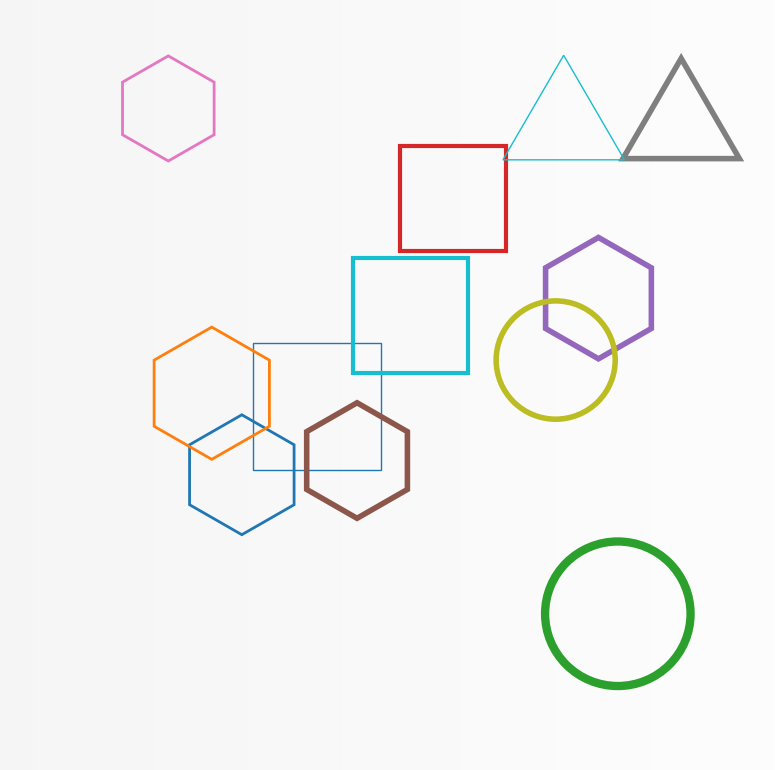[{"shape": "hexagon", "thickness": 1, "radius": 0.39, "center": [0.312, 0.383]}, {"shape": "square", "thickness": 0.5, "radius": 0.41, "center": [0.409, 0.472]}, {"shape": "hexagon", "thickness": 1, "radius": 0.43, "center": [0.273, 0.489]}, {"shape": "circle", "thickness": 3, "radius": 0.47, "center": [0.797, 0.203]}, {"shape": "square", "thickness": 1.5, "radius": 0.34, "center": [0.585, 0.742]}, {"shape": "hexagon", "thickness": 2, "radius": 0.39, "center": [0.772, 0.613]}, {"shape": "hexagon", "thickness": 2, "radius": 0.38, "center": [0.461, 0.402]}, {"shape": "hexagon", "thickness": 1, "radius": 0.34, "center": [0.217, 0.859]}, {"shape": "triangle", "thickness": 2, "radius": 0.43, "center": [0.879, 0.837]}, {"shape": "circle", "thickness": 2, "radius": 0.38, "center": [0.717, 0.532]}, {"shape": "square", "thickness": 1.5, "radius": 0.37, "center": [0.53, 0.59]}, {"shape": "triangle", "thickness": 0.5, "radius": 0.45, "center": [0.727, 0.838]}]